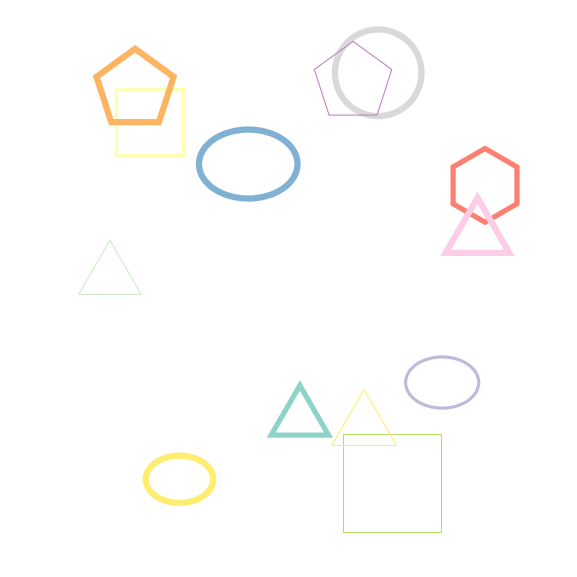[{"shape": "triangle", "thickness": 2.5, "radius": 0.29, "center": [0.519, 0.274]}, {"shape": "square", "thickness": 1.5, "radius": 0.29, "center": [0.259, 0.788]}, {"shape": "oval", "thickness": 1.5, "radius": 0.32, "center": [0.766, 0.337]}, {"shape": "hexagon", "thickness": 2.5, "radius": 0.32, "center": [0.84, 0.678]}, {"shape": "oval", "thickness": 3, "radius": 0.43, "center": [0.43, 0.715]}, {"shape": "pentagon", "thickness": 3, "radius": 0.35, "center": [0.234, 0.844]}, {"shape": "square", "thickness": 0.5, "radius": 0.42, "center": [0.678, 0.163]}, {"shape": "triangle", "thickness": 3, "radius": 0.32, "center": [0.827, 0.593]}, {"shape": "circle", "thickness": 3, "radius": 0.37, "center": [0.655, 0.873]}, {"shape": "pentagon", "thickness": 0.5, "radius": 0.35, "center": [0.611, 0.857]}, {"shape": "triangle", "thickness": 0.5, "radius": 0.31, "center": [0.19, 0.52]}, {"shape": "triangle", "thickness": 0.5, "radius": 0.32, "center": [0.631, 0.26]}, {"shape": "oval", "thickness": 3, "radius": 0.29, "center": [0.311, 0.169]}]